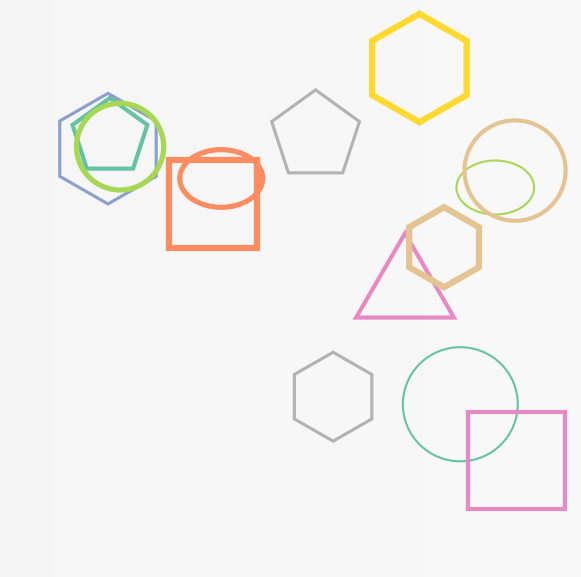[{"shape": "pentagon", "thickness": 2, "radius": 0.34, "center": [0.189, 0.762]}, {"shape": "circle", "thickness": 1, "radius": 0.49, "center": [0.792, 0.299]}, {"shape": "square", "thickness": 3, "radius": 0.38, "center": [0.366, 0.646]}, {"shape": "oval", "thickness": 2.5, "radius": 0.36, "center": [0.381, 0.69]}, {"shape": "hexagon", "thickness": 1.5, "radius": 0.48, "center": [0.186, 0.742]}, {"shape": "triangle", "thickness": 2, "radius": 0.49, "center": [0.697, 0.498]}, {"shape": "square", "thickness": 2, "radius": 0.42, "center": [0.888, 0.202]}, {"shape": "oval", "thickness": 1, "radius": 0.33, "center": [0.852, 0.674]}, {"shape": "circle", "thickness": 2.5, "radius": 0.38, "center": [0.207, 0.745]}, {"shape": "hexagon", "thickness": 3, "radius": 0.47, "center": [0.722, 0.881]}, {"shape": "hexagon", "thickness": 3, "radius": 0.35, "center": [0.764, 0.571]}, {"shape": "circle", "thickness": 2, "radius": 0.43, "center": [0.886, 0.704]}, {"shape": "pentagon", "thickness": 1.5, "radius": 0.4, "center": [0.543, 0.764]}, {"shape": "hexagon", "thickness": 1.5, "radius": 0.38, "center": [0.573, 0.312]}]